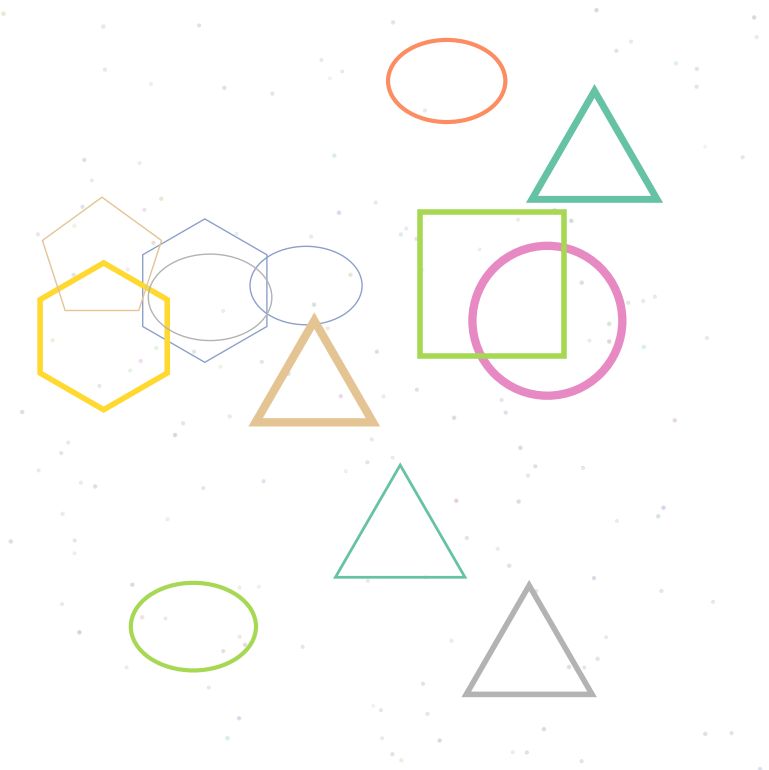[{"shape": "triangle", "thickness": 2.5, "radius": 0.47, "center": [0.772, 0.788]}, {"shape": "triangle", "thickness": 1, "radius": 0.49, "center": [0.52, 0.299]}, {"shape": "oval", "thickness": 1.5, "radius": 0.38, "center": [0.58, 0.895]}, {"shape": "oval", "thickness": 0.5, "radius": 0.36, "center": [0.397, 0.629]}, {"shape": "hexagon", "thickness": 0.5, "radius": 0.47, "center": [0.266, 0.623]}, {"shape": "circle", "thickness": 3, "radius": 0.49, "center": [0.711, 0.583]}, {"shape": "oval", "thickness": 1.5, "radius": 0.41, "center": [0.251, 0.186]}, {"shape": "square", "thickness": 2, "radius": 0.47, "center": [0.639, 0.631]}, {"shape": "hexagon", "thickness": 2, "radius": 0.48, "center": [0.135, 0.563]}, {"shape": "pentagon", "thickness": 0.5, "radius": 0.41, "center": [0.132, 0.663]}, {"shape": "triangle", "thickness": 3, "radius": 0.44, "center": [0.408, 0.496]}, {"shape": "oval", "thickness": 0.5, "radius": 0.4, "center": [0.273, 0.614]}, {"shape": "triangle", "thickness": 2, "radius": 0.47, "center": [0.687, 0.145]}]